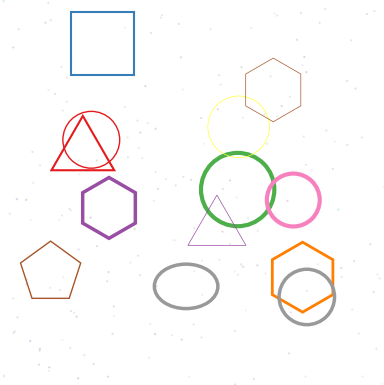[{"shape": "circle", "thickness": 1, "radius": 0.37, "center": [0.237, 0.637]}, {"shape": "triangle", "thickness": 1.5, "radius": 0.47, "center": [0.215, 0.605]}, {"shape": "square", "thickness": 1.5, "radius": 0.41, "center": [0.266, 0.887]}, {"shape": "circle", "thickness": 3, "radius": 0.48, "center": [0.617, 0.508]}, {"shape": "triangle", "thickness": 0.5, "radius": 0.44, "center": [0.563, 0.406]}, {"shape": "hexagon", "thickness": 2.5, "radius": 0.39, "center": [0.283, 0.46]}, {"shape": "hexagon", "thickness": 2, "radius": 0.45, "center": [0.786, 0.28]}, {"shape": "circle", "thickness": 0.5, "radius": 0.4, "center": [0.62, 0.671]}, {"shape": "pentagon", "thickness": 1, "radius": 0.41, "center": [0.131, 0.292]}, {"shape": "hexagon", "thickness": 0.5, "radius": 0.41, "center": [0.71, 0.766]}, {"shape": "circle", "thickness": 3, "radius": 0.34, "center": [0.762, 0.48]}, {"shape": "circle", "thickness": 2.5, "radius": 0.36, "center": [0.797, 0.229]}, {"shape": "oval", "thickness": 2.5, "radius": 0.41, "center": [0.483, 0.256]}]